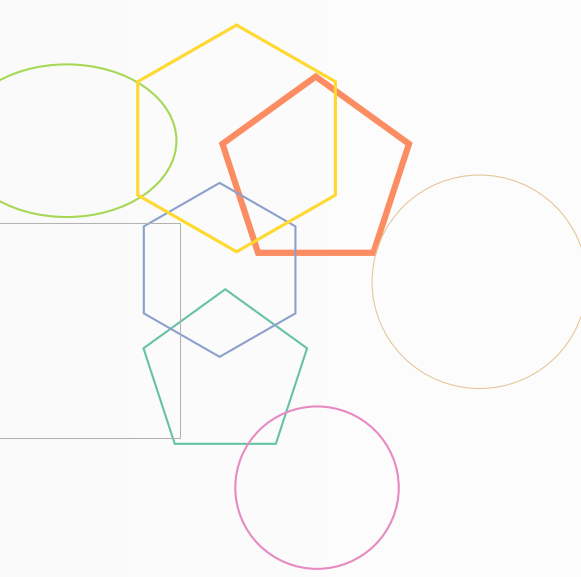[{"shape": "pentagon", "thickness": 1, "radius": 0.74, "center": [0.388, 0.35]}, {"shape": "pentagon", "thickness": 3, "radius": 0.84, "center": [0.543, 0.698]}, {"shape": "hexagon", "thickness": 1, "radius": 0.75, "center": [0.378, 0.532]}, {"shape": "circle", "thickness": 1, "radius": 0.7, "center": [0.545, 0.155]}, {"shape": "oval", "thickness": 1, "radius": 0.94, "center": [0.115, 0.755]}, {"shape": "hexagon", "thickness": 1.5, "radius": 0.98, "center": [0.407, 0.76]}, {"shape": "circle", "thickness": 0.5, "radius": 0.92, "center": [0.825, 0.511]}, {"shape": "square", "thickness": 0.5, "radius": 0.93, "center": [0.123, 0.426]}]